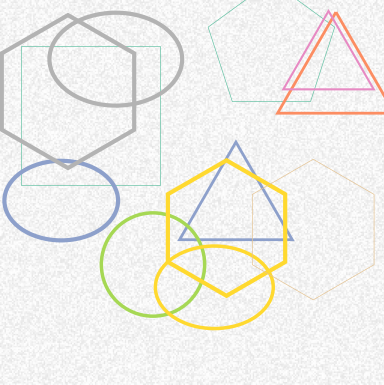[{"shape": "square", "thickness": 0.5, "radius": 0.9, "center": [0.236, 0.701]}, {"shape": "pentagon", "thickness": 0.5, "radius": 0.86, "center": [0.705, 0.876]}, {"shape": "triangle", "thickness": 2, "radius": 0.88, "center": [0.873, 0.793]}, {"shape": "oval", "thickness": 3, "radius": 0.74, "center": [0.159, 0.479]}, {"shape": "triangle", "thickness": 2, "radius": 0.84, "center": [0.613, 0.462]}, {"shape": "triangle", "thickness": 1.5, "radius": 0.68, "center": [0.853, 0.836]}, {"shape": "circle", "thickness": 2.5, "radius": 0.67, "center": [0.397, 0.313]}, {"shape": "hexagon", "thickness": 3, "radius": 0.88, "center": [0.588, 0.408]}, {"shape": "oval", "thickness": 2.5, "radius": 0.77, "center": [0.557, 0.254]}, {"shape": "hexagon", "thickness": 0.5, "radius": 0.91, "center": [0.814, 0.404]}, {"shape": "oval", "thickness": 3, "radius": 0.86, "center": [0.301, 0.846]}, {"shape": "hexagon", "thickness": 3, "radius": 0.99, "center": [0.177, 0.762]}]